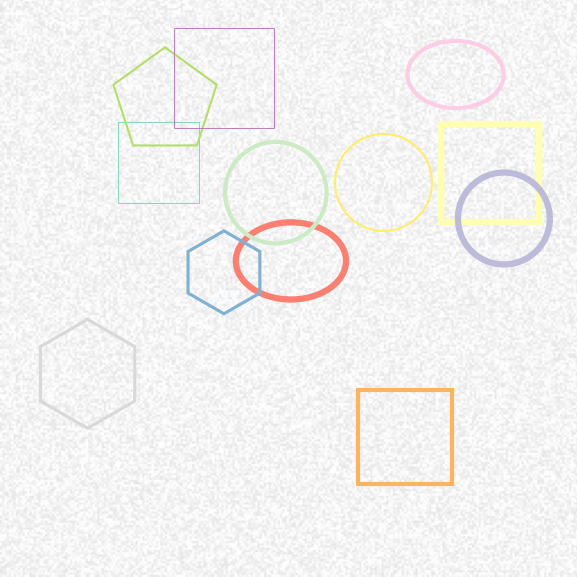[{"shape": "square", "thickness": 0.5, "radius": 0.35, "center": [0.275, 0.718]}, {"shape": "square", "thickness": 3, "radius": 0.42, "center": [0.849, 0.7]}, {"shape": "circle", "thickness": 3, "radius": 0.4, "center": [0.873, 0.621]}, {"shape": "oval", "thickness": 3, "radius": 0.48, "center": [0.504, 0.547]}, {"shape": "hexagon", "thickness": 1.5, "radius": 0.36, "center": [0.388, 0.528]}, {"shape": "square", "thickness": 2, "radius": 0.41, "center": [0.701, 0.242]}, {"shape": "pentagon", "thickness": 1, "radius": 0.47, "center": [0.286, 0.823]}, {"shape": "oval", "thickness": 2, "radius": 0.42, "center": [0.789, 0.87]}, {"shape": "hexagon", "thickness": 1.5, "radius": 0.47, "center": [0.152, 0.352]}, {"shape": "square", "thickness": 0.5, "radius": 0.43, "center": [0.387, 0.864]}, {"shape": "circle", "thickness": 2, "radius": 0.44, "center": [0.478, 0.665]}, {"shape": "circle", "thickness": 1, "radius": 0.42, "center": [0.664, 0.683]}]